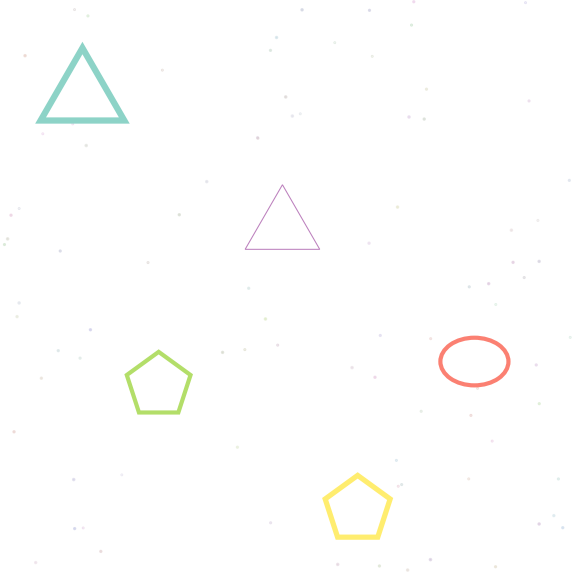[{"shape": "triangle", "thickness": 3, "radius": 0.42, "center": [0.143, 0.832]}, {"shape": "oval", "thickness": 2, "radius": 0.29, "center": [0.822, 0.373]}, {"shape": "pentagon", "thickness": 2, "radius": 0.29, "center": [0.275, 0.332]}, {"shape": "triangle", "thickness": 0.5, "radius": 0.37, "center": [0.489, 0.605]}, {"shape": "pentagon", "thickness": 2.5, "radius": 0.3, "center": [0.619, 0.117]}]